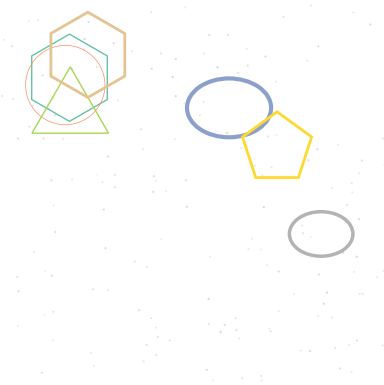[{"shape": "hexagon", "thickness": 1, "radius": 0.57, "center": [0.181, 0.798]}, {"shape": "circle", "thickness": 0.5, "radius": 0.52, "center": [0.17, 0.779]}, {"shape": "oval", "thickness": 3, "radius": 0.55, "center": [0.595, 0.72]}, {"shape": "triangle", "thickness": 1, "radius": 0.57, "center": [0.182, 0.711]}, {"shape": "pentagon", "thickness": 2, "radius": 0.47, "center": [0.72, 0.615]}, {"shape": "hexagon", "thickness": 2, "radius": 0.55, "center": [0.228, 0.858]}, {"shape": "oval", "thickness": 2.5, "radius": 0.41, "center": [0.834, 0.392]}]